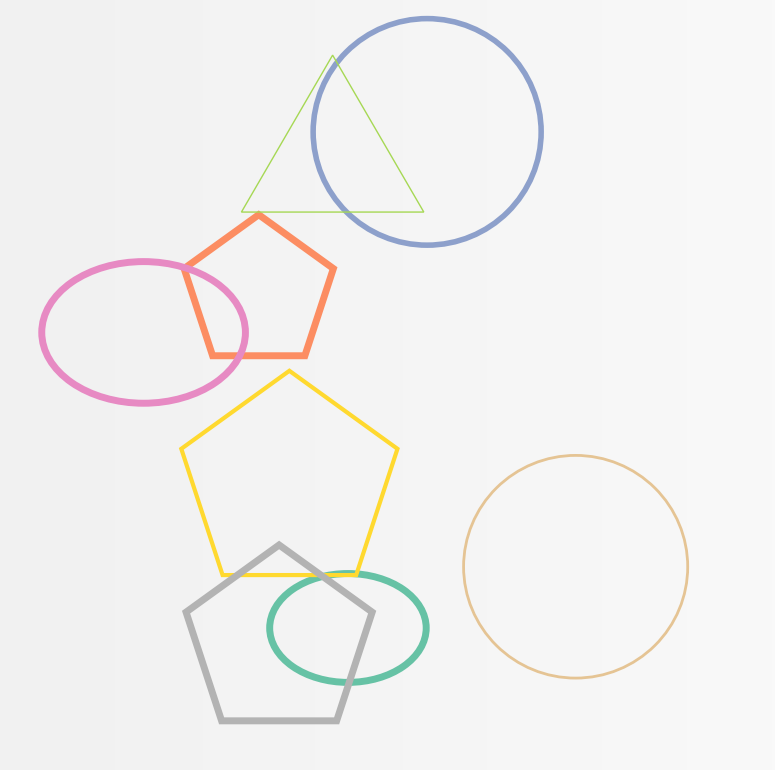[{"shape": "oval", "thickness": 2.5, "radius": 0.5, "center": [0.449, 0.184]}, {"shape": "pentagon", "thickness": 2.5, "radius": 0.51, "center": [0.334, 0.62]}, {"shape": "circle", "thickness": 2, "radius": 0.74, "center": [0.551, 0.829]}, {"shape": "oval", "thickness": 2.5, "radius": 0.66, "center": [0.185, 0.568]}, {"shape": "triangle", "thickness": 0.5, "radius": 0.68, "center": [0.429, 0.793]}, {"shape": "pentagon", "thickness": 1.5, "radius": 0.73, "center": [0.373, 0.372]}, {"shape": "circle", "thickness": 1, "radius": 0.72, "center": [0.743, 0.264]}, {"shape": "pentagon", "thickness": 2.5, "radius": 0.63, "center": [0.36, 0.166]}]